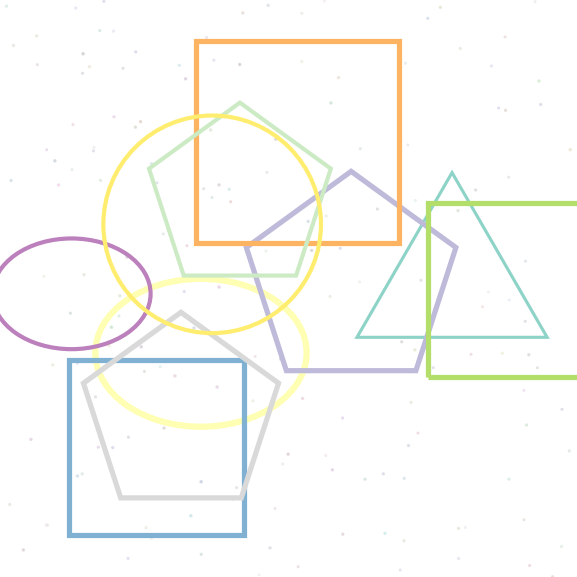[{"shape": "triangle", "thickness": 1.5, "radius": 0.95, "center": [0.783, 0.51]}, {"shape": "oval", "thickness": 3, "radius": 0.91, "center": [0.348, 0.388]}, {"shape": "pentagon", "thickness": 2.5, "radius": 0.95, "center": [0.608, 0.512]}, {"shape": "square", "thickness": 2.5, "radius": 0.75, "center": [0.271, 0.224]}, {"shape": "square", "thickness": 2.5, "radius": 0.88, "center": [0.515, 0.754]}, {"shape": "square", "thickness": 2.5, "radius": 0.75, "center": [0.891, 0.497]}, {"shape": "pentagon", "thickness": 2.5, "radius": 0.89, "center": [0.313, 0.281]}, {"shape": "oval", "thickness": 2, "radius": 0.68, "center": [0.124, 0.49]}, {"shape": "pentagon", "thickness": 2, "radius": 0.83, "center": [0.415, 0.656]}, {"shape": "circle", "thickness": 2, "radius": 0.94, "center": [0.367, 0.611]}]